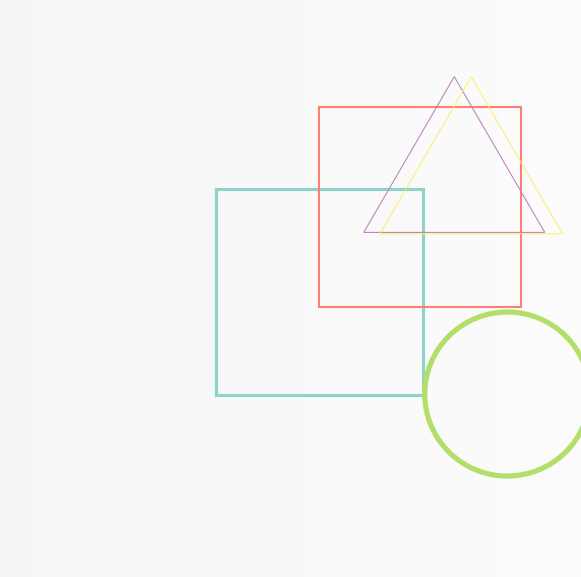[{"shape": "square", "thickness": 1.5, "radius": 0.89, "center": [0.55, 0.494]}, {"shape": "square", "thickness": 1, "radius": 0.87, "center": [0.723, 0.641]}, {"shape": "circle", "thickness": 2.5, "radius": 0.71, "center": [0.873, 0.317]}, {"shape": "triangle", "thickness": 0.5, "radius": 0.9, "center": [0.782, 0.687]}, {"shape": "triangle", "thickness": 0.5, "radius": 0.91, "center": [0.811, 0.685]}]